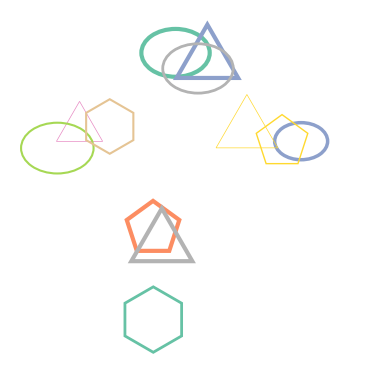[{"shape": "oval", "thickness": 3, "radius": 0.44, "center": [0.456, 0.863]}, {"shape": "hexagon", "thickness": 2, "radius": 0.42, "center": [0.398, 0.17]}, {"shape": "pentagon", "thickness": 3, "radius": 0.36, "center": [0.398, 0.406]}, {"shape": "triangle", "thickness": 3, "radius": 0.46, "center": [0.539, 0.844]}, {"shape": "oval", "thickness": 2.5, "radius": 0.34, "center": [0.782, 0.633]}, {"shape": "triangle", "thickness": 0.5, "radius": 0.35, "center": [0.207, 0.667]}, {"shape": "oval", "thickness": 1.5, "radius": 0.47, "center": [0.149, 0.615]}, {"shape": "pentagon", "thickness": 1, "radius": 0.35, "center": [0.733, 0.632]}, {"shape": "triangle", "thickness": 0.5, "radius": 0.46, "center": [0.641, 0.662]}, {"shape": "hexagon", "thickness": 1.5, "radius": 0.35, "center": [0.285, 0.671]}, {"shape": "triangle", "thickness": 3, "radius": 0.46, "center": [0.42, 0.367]}, {"shape": "oval", "thickness": 2, "radius": 0.46, "center": [0.514, 0.822]}]